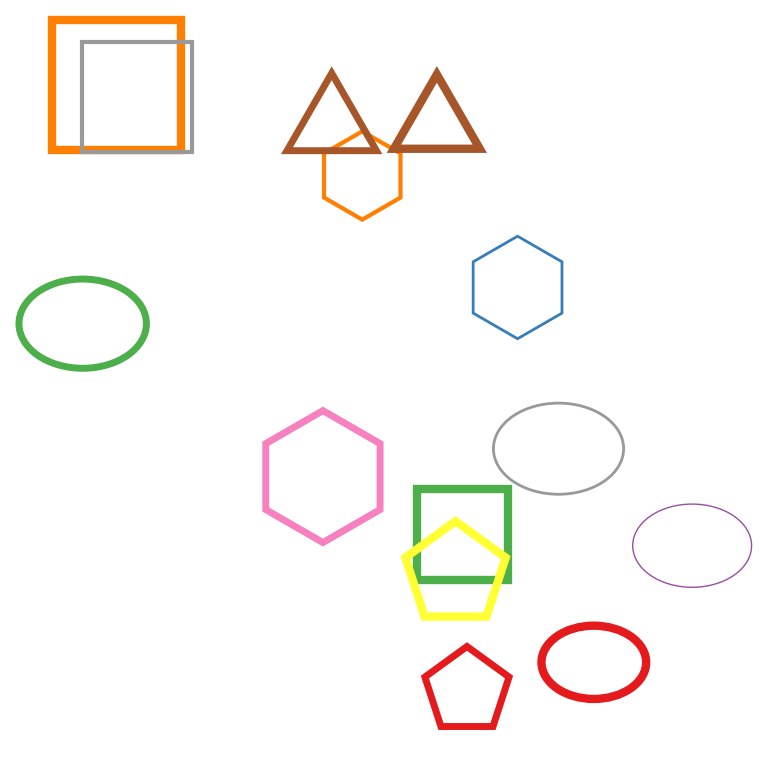[{"shape": "pentagon", "thickness": 2.5, "radius": 0.29, "center": [0.606, 0.103]}, {"shape": "oval", "thickness": 3, "radius": 0.34, "center": [0.771, 0.14]}, {"shape": "hexagon", "thickness": 1, "radius": 0.33, "center": [0.672, 0.627]}, {"shape": "square", "thickness": 3, "radius": 0.3, "center": [0.601, 0.306]}, {"shape": "oval", "thickness": 2.5, "radius": 0.41, "center": [0.107, 0.58]}, {"shape": "oval", "thickness": 0.5, "radius": 0.39, "center": [0.899, 0.291]}, {"shape": "square", "thickness": 3, "radius": 0.42, "center": [0.151, 0.89]}, {"shape": "hexagon", "thickness": 1.5, "radius": 0.29, "center": [0.47, 0.772]}, {"shape": "pentagon", "thickness": 3, "radius": 0.34, "center": [0.592, 0.255]}, {"shape": "triangle", "thickness": 2.5, "radius": 0.34, "center": [0.431, 0.838]}, {"shape": "triangle", "thickness": 3, "radius": 0.32, "center": [0.567, 0.839]}, {"shape": "hexagon", "thickness": 2.5, "radius": 0.43, "center": [0.419, 0.381]}, {"shape": "oval", "thickness": 1, "radius": 0.42, "center": [0.725, 0.417]}, {"shape": "square", "thickness": 1.5, "radius": 0.36, "center": [0.178, 0.874]}]